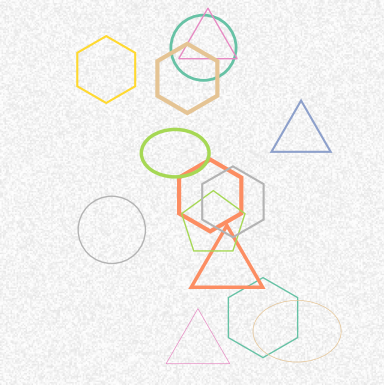[{"shape": "hexagon", "thickness": 1, "radius": 0.52, "center": [0.683, 0.175]}, {"shape": "circle", "thickness": 2, "radius": 0.42, "center": [0.529, 0.876]}, {"shape": "triangle", "thickness": 2.5, "radius": 0.54, "center": [0.589, 0.307]}, {"shape": "hexagon", "thickness": 3, "radius": 0.47, "center": [0.546, 0.492]}, {"shape": "triangle", "thickness": 1.5, "radius": 0.44, "center": [0.782, 0.65]}, {"shape": "triangle", "thickness": 1, "radius": 0.44, "center": [0.54, 0.891]}, {"shape": "triangle", "thickness": 0.5, "radius": 0.48, "center": [0.514, 0.103]}, {"shape": "pentagon", "thickness": 1, "radius": 0.43, "center": [0.554, 0.418]}, {"shape": "oval", "thickness": 2.5, "radius": 0.44, "center": [0.455, 0.602]}, {"shape": "hexagon", "thickness": 1.5, "radius": 0.43, "center": [0.276, 0.819]}, {"shape": "hexagon", "thickness": 3, "radius": 0.45, "center": [0.487, 0.796]}, {"shape": "oval", "thickness": 0.5, "radius": 0.57, "center": [0.772, 0.14]}, {"shape": "circle", "thickness": 1, "radius": 0.44, "center": [0.29, 0.403]}, {"shape": "hexagon", "thickness": 1.5, "radius": 0.46, "center": [0.605, 0.476]}]